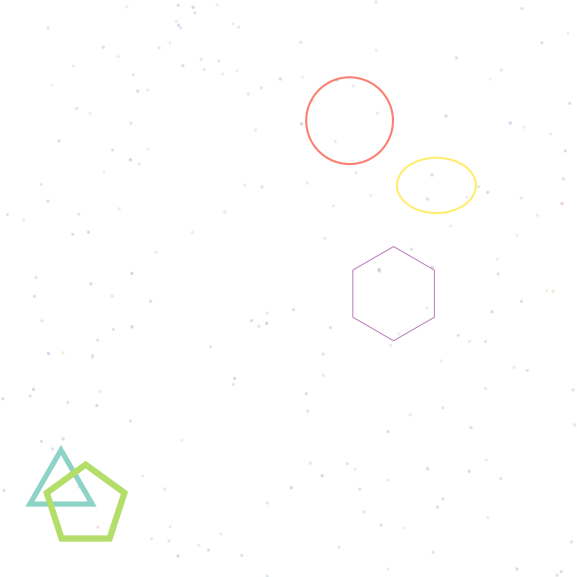[{"shape": "triangle", "thickness": 2.5, "radius": 0.31, "center": [0.106, 0.157]}, {"shape": "circle", "thickness": 1, "radius": 0.38, "center": [0.605, 0.79]}, {"shape": "pentagon", "thickness": 3, "radius": 0.35, "center": [0.148, 0.124]}, {"shape": "hexagon", "thickness": 0.5, "radius": 0.41, "center": [0.682, 0.491]}, {"shape": "oval", "thickness": 1, "radius": 0.34, "center": [0.756, 0.678]}]